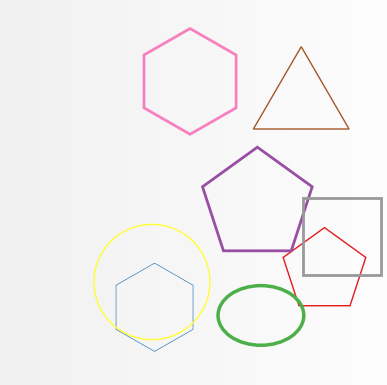[{"shape": "pentagon", "thickness": 1, "radius": 0.56, "center": [0.837, 0.297]}, {"shape": "hexagon", "thickness": 0.5, "radius": 0.57, "center": [0.399, 0.202]}, {"shape": "oval", "thickness": 2.5, "radius": 0.55, "center": [0.673, 0.181]}, {"shape": "pentagon", "thickness": 2, "radius": 0.74, "center": [0.664, 0.469]}, {"shape": "circle", "thickness": 1, "radius": 0.75, "center": [0.392, 0.267]}, {"shape": "triangle", "thickness": 1, "radius": 0.71, "center": [0.777, 0.736]}, {"shape": "hexagon", "thickness": 2, "radius": 0.69, "center": [0.49, 0.789]}, {"shape": "square", "thickness": 2, "radius": 0.5, "center": [0.882, 0.385]}]